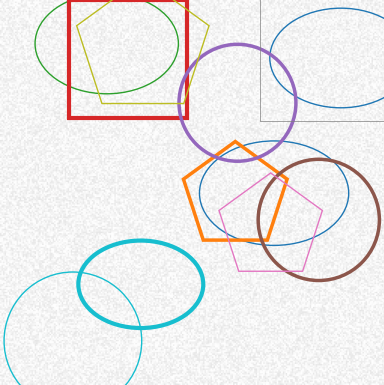[{"shape": "oval", "thickness": 1, "radius": 0.92, "center": [0.886, 0.849]}, {"shape": "oval", "thickness": 1, "radius": 0.97, "center": [0.712, 0.498]}, {"shape": "pentagon", "thickness": 2.5, "radius": 0.71, "center": [0.611, 0.491]}, {"shape": "oval", "thickness": 1, "radius": 0.93, "center": [0.277, 0.887]}, {"shape": "square", "thickness": 3, "radius": 0.76, "center": [0.332, 0.846]}, {"shape": "circle", "thickness": 2.5, "radius": 0.76, "center": [0.617, 0.733]}, {"shape": "circle", "thickness": 2.5, "radius": 0.79, "center": [0.828, 0.429]}, {"shape": "pentagon", "thickness": 1, "radius": 0.71, "center": [0.703, 0.41]}, {"shape": "square", "thickness": 0.5, "radius": 0.88, "center": [0.851, 0.862]}, {"shape": "pentagon", "thickness": 1, "radius": 0.9, "center": [0.371, 0.877]}, {"shape": "oval", "thickness": 3, "radius": 0.81, "center": [0.366, 0.262]}, {"shape": "circle", "thickness": 1, "radius": 0.89, "center": [0.189, 0.115]}]